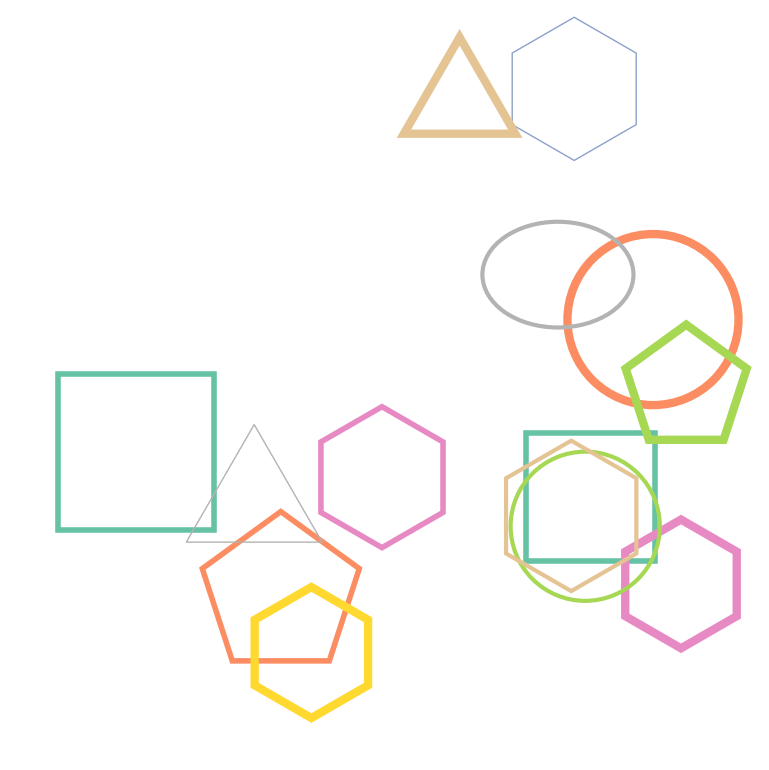[{"shape": "square", "thickness": 2, "radius": 0.51, "center": [0.177, 0.413]}, {"shape": "square", "thickness": 2, "radius": 0.42, "center": [0.767, 0.354]}, {"shape": "circle", "thickness": 3, "radius": 0.56, "center": [0.848, 0.585]}, {"shape": "pentagon", "thickness": 2, "radius": 0.54, "center": [0.365, 0.228]}, {"shape": "hexagon", "thickness": 0.5, "radius": 0.46, "center": [0.746, 0.885]}, {"shape": "hexagon", "thickness": 2, "radius": 0.46, "center": [0.496, 0.38]}, {"shape": "hexagon", "thickness": 3, "radius": 0.42, "center": [0.884, 0.242]}, {"shape": "pentagon", "thickness": 3, "radius": 0.41, "center": [0.891, 0.496]}, {"shape": "circle", "thickness": 1.5, "radius": 0.48, "center": [0.76, 0.317]}, {"shape": "hexagon", "thickness": 3, "radius": 0.43, "center": [0.404, 0.153]}, {"shape": "triangle", "thickness": 3, "radius": 0.42, "center": [0.597, 0.868]}, {"shape": "hexagon", "thickness": 1.5, "radius": 0.49, "center": [0.742, 0.33]}, {"shape": "oval", "thickness": 1.5, "radius": 0.49, "center": [0.725, 0.643]}, {"shape": "triangle", "thickness": 0.5, "radius": 0.51, "center": [0.33, 0.347]}]